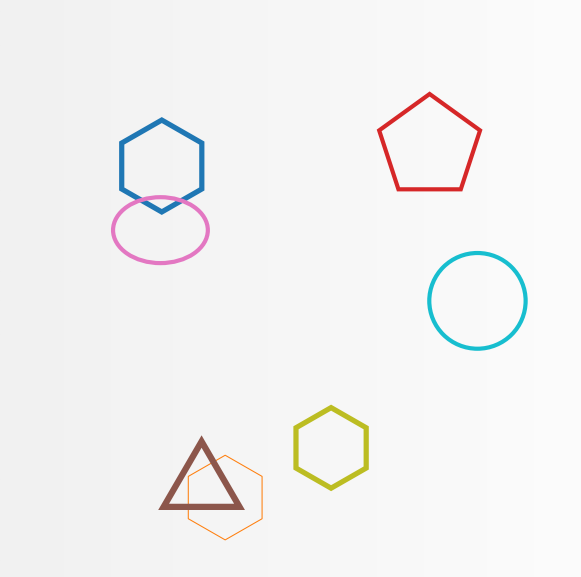[{"shape": "hexagon", "thickness": 2.5, "radius": 0.4, "center": [0.278, 0.712]}, {"shape": "hexagon", "thickness": 0.5, "radius": 0.37, "center": [0.387, 0.138]}, {"shape": "pentagon", "thickness": 2, "radius": 0.46, "center": [0.739, 0.745]}, {"shape": "triangle", "thickness": 3, "radius": 0.38, "center": [0.347, 0.159]}, {"shape": "oval", "thickness": 2, "radius": 0.41, "center": [0.276, 0.601]}, {"shape": "hexagon", "thickness": 2.5, "radius": 0.35, "center": [0.57, 0.224]}, {"shape": "circle", "thickness": 2, "radius": 0.41, "center": [0.821, 0.478]}]